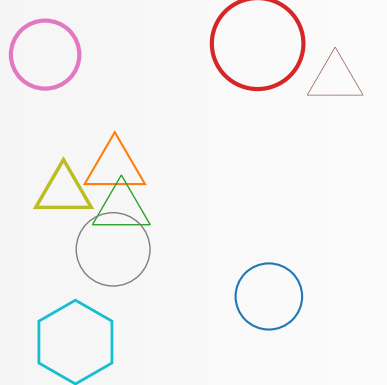[{"shape": "circle", "thickness": 1.5, "radius": 0.43, "center": [0.694, 0.23]}, {"shape": "triangle", "thickness": 1.5, "radius": 0.45, "center": [0.296, 0.567]}, {"shape": "triangle", "thickness": 1, "radius": 0.43, "center": [0.313, 0.459]}, {"shape": "circle", "thickness": 3, "radius": 0.59, "center": [0.665, 0.887]}, {"shape": "triangle", "thickness": 0.5, "radius": 0.42, "center": [0.865, 0.795]}, {"shape": "circle", "thickness": 3, "radius": 0.44, "center": [0.116, 0.858]}, {"shape": "circle", "thickness": 1, "radius": 0.48, "center": [0.292, 0.352]}, {"shape": "triangle", "thickness": 2.5, "radius": 0.41, "center": [0.164, 0.503]}, {"shape": "hexagon", "thickness": 2, "radius": 0.54, "center": [0.195, 0.111]}]